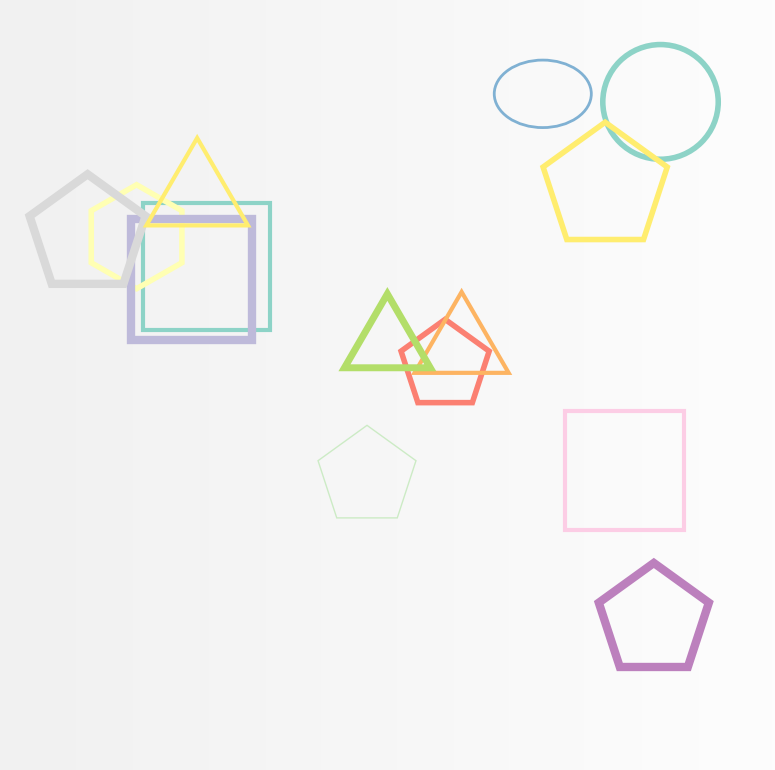[{"shape": "circle", "thickness": 2, "radius": 0.37, "center": [0.852, 0.868]}, {"shape": "square", "thickness": 1.5, "radius": 0.41, "center": [0.266, 0.654]}, {"shape": "hexagon", "thickness": 2, "radius": 0.34, "center": [0.176, 0.693]}, {"shape": "square", "thickness": 3, "radius": 0.39, "center": [0.247, 0.637]}, {"shape": "pentagon", "thickness": 2, "radius": 0.3, "center": [0.574, 0.525]}, {"shape": "oval", "thickness": 1, "radius": 0.31, "center": [0.7, 0.878]}, {"shape": "triangle", "thickness": 1.5, "radius": 0.35, "center": [0.596, 0.551]}, {"shape": "triangle", "thickness": 2.5, "radius": 0.32, "center": [0.5, 0.554]}, {"shape": "square", "thickness": 1.5, "radius": 0.39, "center": [0.806, 0.389]}, {"shape": "pentagon", "thickness": 3, "radius": 0.39, "center": [0.113, 0.695]}, {"shape": "pentagon", "thickness": 3, "radius": 0.37, "center": [0.844, 0.194]}, {"shape": "pentagon", "thickness": 0.5, "radius": 0.33, "center": [0.474, 0.381]}, {"shape": "pentagon", "thickness": 2, "radius": 0.42, "center": [0.781, 0.757]}, {"shape": "triangle", "thickness": 1.5, "radius": 0.38, "center": [0.254, 0.745]}]